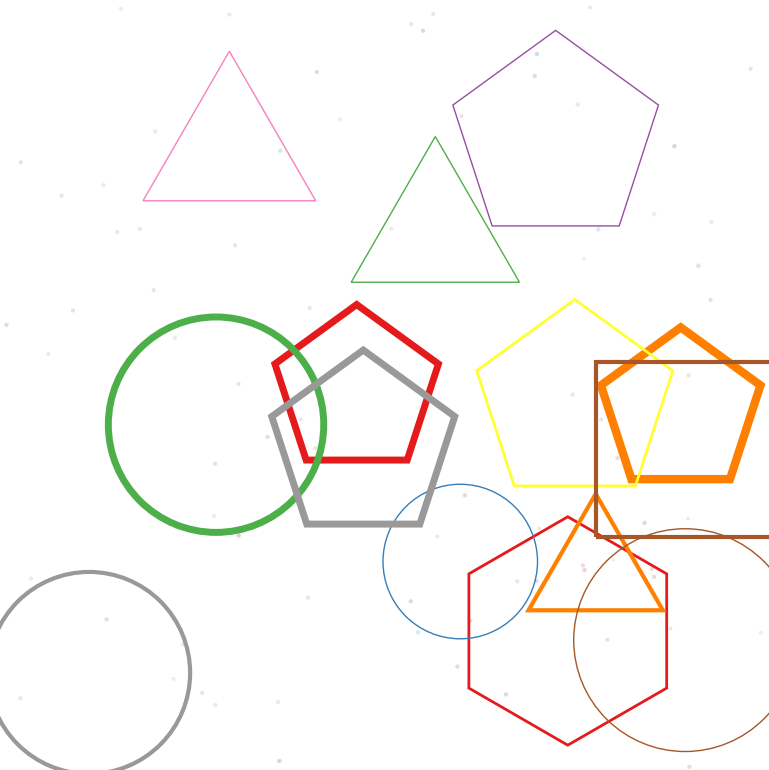[{"shape": "hexagon", "thickness": 1, "radius": 0.74, "center": [0.737, 0.181]}, {"shape": "pentagon", "thickness": 2.5, "radius": 0.56, "center": [0.463, 0.493]}, {"shape": "circle", "thickness": 0.5, "radius": 0.5, "center": [0.598, 0.271]}, {"shape": "circle", "thickness": 2.5, "radius": 0.7, "center": [0.281, 0.448]}, {"shape": "triangle", "thickness": 0.5, "radius": 0.63, "center": [0.565, 0.697]}, {"shape": "pentagon", "thickness": 0.5, "radius": 0.7, "center": [0.722, 0.82]}, {"shape": "pentagon", "thickness": 3, "radius": 0.54, "center": [0.884, 0.466]}, {"shape": "triangle", "thickness": 1.5, "radius": 0.5, "center": [0.774, 0.258]}, {"shape": "pentagon", "thickness": 1, "radius": 0.67, "center": [0.747, 0.477]}, {"shape": "circle", "thickness": 0.5, "radius": 0.72, "center": [0.89, 0.169]}, {"shape": "square", "thickness": 1.5, "radius": 0.57, "center": [0.887, 0.417]}, {"shape": "triangle", "thickness": 0.5, "radius": 0.65, "center": [0.298, 0.804]}, {"shape": "circle", "thickness": 1.5, "radius": 0.66, "center": [0.116, 0.126]}, {"shape": "pentagon", "thickness": 2.5, "radius": 0.62, "center": [0.472, 0.42]}]